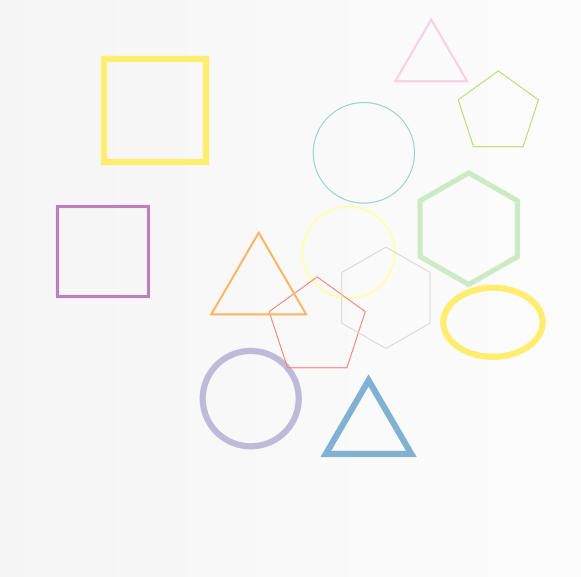[{"shape": "circle", "thickness": 0.5, "radius": 0.44, "center": [0.626, 0.734]}, {"shape": "circle", "thickness": 1, "radius": 0.4, "center": [0.6, 0.562]}, {"shape": "circle", "thickness": 3, "radius": 0.41, "center": [0.431, 0.309]}, {"shape": "pentagon", "thickness": 0.5, "radius": 0.43, "center": [0.546, 0.433]}, {"shape": "triangle", "thickness": 3, "radius": 0.42, "center": [0.634, 0.256]}, {"shape": "triangle", "thickness": 1, "radius": 0.47, "center": [0.445, 0.502]}, {"shape": "pentagon", "thickness": 0.5, "radius": 0.36, "center": [0.857, 0.804]}, {"shape": "triangle", "thickness": 1, "radius": 0.36, "center": [0.742, 0.894]}, {"shape": "hexagon", "thickness": 0.5, "radius": 0.44, "center": [0.664, 0.483]}, {"shape": "square", "thickness": 1.5, "radius": 0.39, "center": [0.177, 0.565]}, {"shape": "hexagon", "thickness": 2.5, "radius": 0.48, "center": [0.807, 0.603]}, {"shape": "square", "thickness": 3, "radius": 0.44, "center": [0.267, 0.808]}, {"shape": "oval", "thickness": 3, "radius": 0.43, "center": [0.848, 0.441]}]